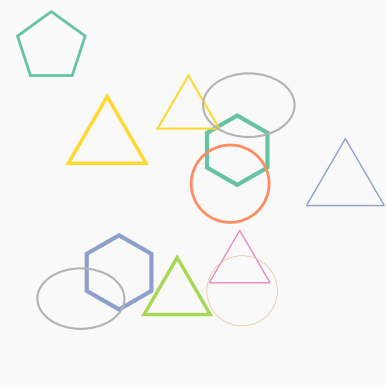[{"shape": "hexagon", "thickness": 3, "radius": 0.45, "center": [0.612, 0.61]}, {"shape": "pentagon", "thickness": 2, "radius": 0.46, "center": [0.132, 0.878]}, {"shape": "circle", "thickness": 2, "radius": 0.5, "center": [0.594, 0.523]}, {"shape": "hexagon", "thickness": 3, "radius": 0.48, "center": [0.307, 0.293]}, {"shape": "triangle", "thickness": 1, "radius": 0.58, "center": [0.891, 0.524]}, {"shape": "triangle", "thickness": 1, "radius": 0.45, "center": [0.619, 0.311]}, {"shape": "triangle", "thickness": 2.5, "radius": 0.49, "center": [0.457, 0.232]}, {"shape": "triangle", "thickness": 2.5, "radius": 0.58, "center": [0.277, 0.634]}, {"shape": "triangle", "thickness": 1.5, "radius": 0.46, "center": [0.486, 0.712]}, {"shape": "circle", "thickness": 0.5, "radius": 0.46, "center": [0.625, 0.245]}, {"shape": "oval", "thickness": 1.5, "radius": 0.56, "center": [0.209, 0.224]}, {"shape": "oval", "thickness": 1.5, "radius": 0.59, "center": [0.642, 0.727]}]